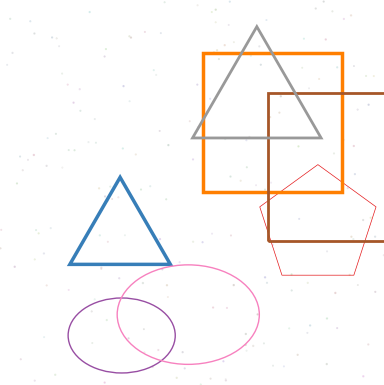[{"shape": "pentagon", "thickness": 0.5, "radius": 0.79, "center": [0.826, 0.414]}, {"shape": "triangle", "thickness": 2.5, "radius": 0.75, "center": [0.312, 0.389]}, {"shape": "oval", "thickness": 1, "radius": 0.7, "center": [0.316, 0.129]}, {"shape": "square", "thickness": 2.5, "radius": 0.9, "center": [0.708, 0.682]}, {"shape": "square", "thickness": 2, "radius": 0.96, "center": [0.889, 0.567]}, {"shape": "oval", "thickness": 1, "radius": 0.92, "center": [0.489, 0.183]}, {"shape": "triangle", "thickness": 2, "radius": 0.96, "center": [0.667, 0.738]}]